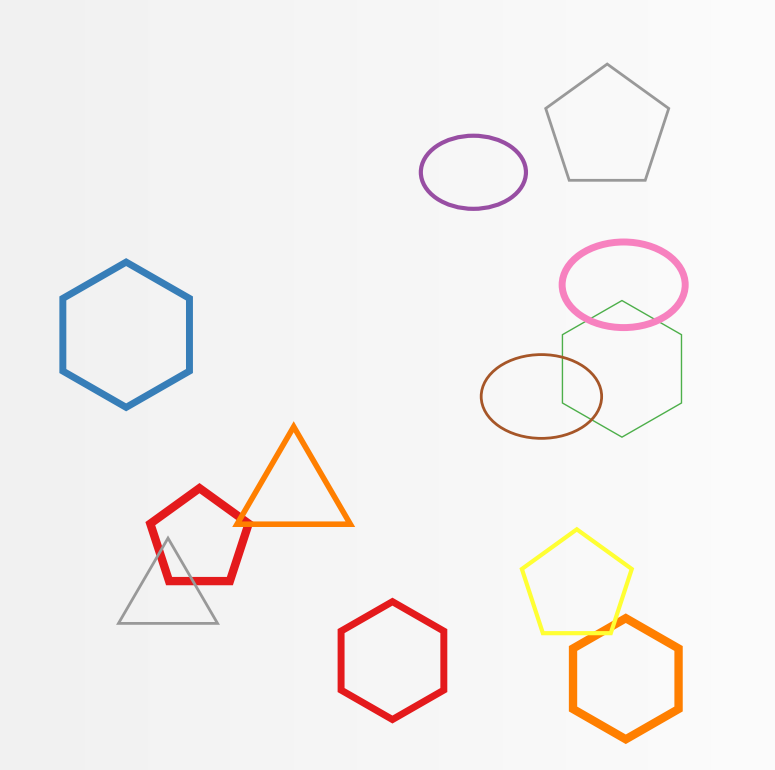[{"shape": "hexagon", "thickness": 2.5, "radius": 0.38, "center": [0.506, 0.142]}, {"shape": "pentagon", "thickness": 3, "radius": 0.33, "center": [0.257, 0.299]}, {"shape": "hexagon", "thickness": 2.5, "radius": 0.47, "center": [0.163, 0.565]}, {"shape": "hexagon", "thickness": 0.5, "radius": 0.44, "center": [0.803, 0.521]}, {"shape": "oval", "thickness": 1.5, "radius": 0.34, "center": [0.611, 0.776]}, {"shape": "hexagon", "thickness": 3, "radius": 0.39, "center": [0.807, 0.119]}, {"shape": "triangle", "thickness": 2, "radius": 0.42, "center": [0.379, 0.361]}, {"shape": "pentagon", "thickness": 1.5, "radius": 0.37, "center": [0.744, 0.238]}, {"shape": "oval", "thickness": 1, "radius": 0.39, "center": [0.699, 0.485]}, {"shape": "oval", "thickness": 2.5, "radius": 0.4, "center": [0.805, 0.63]}, {"shape": "pentagon", "thickness": 1, "radius": 0.42, "center": [0.784, 0.833]}, {"shape": "triangle", "thickness": 1, "radius": 0.37, "center": [0.217, 0.227]}]